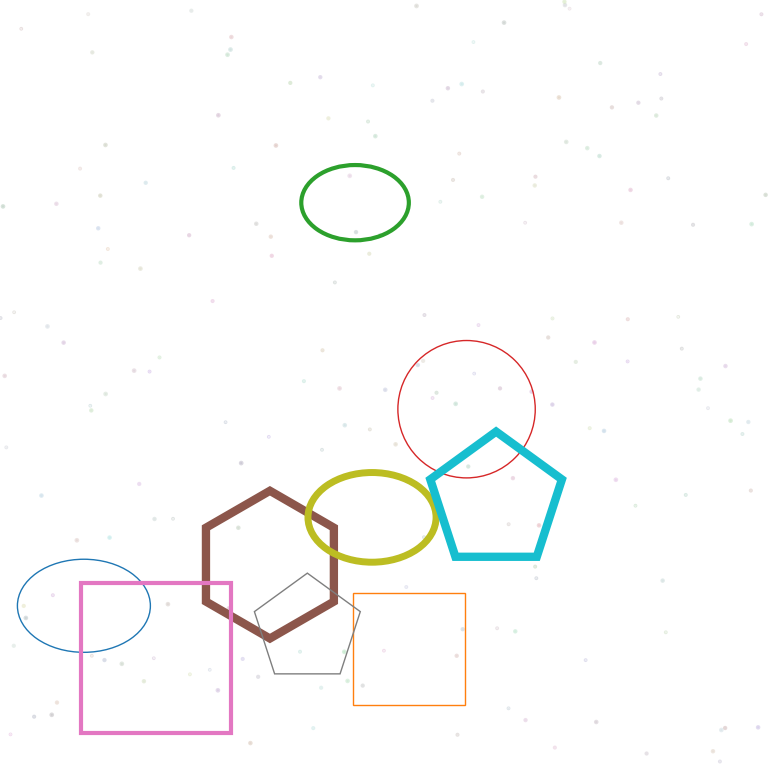[{"shape": "oval", "thickness": 0.5, "radius": 0.43, "center": [0.109, 0.213]}, {"shape": "square", "thickness": 0.5, "radius": 0.36, "center": [0.531, 0.158]}, {"shape": "oval", "thickness": 1.5, "radius": 0.35, "center": [0.461, 0.737]}, {"shape": "circle", "thickness": 0.5, "radius": 0.45, "center": [0.606, 0.469]}, {"shape": "hexagon", "thickness": 3, "radius": 0.48, "center": [0.351, 0.267]}, {"shape": "square", "thickness": 1.5, "radius": 0.49, "center": [0.203, 0.146]}, {"shape": "pentagon", "thickness": 0.5, "radius": 0.36, "center": [0.399, 0.183]}, {"shape": "oval", "thickness": 2.5, "radius": 0.42, "center": [0.483, 0.328]}, {"shape": "pentagon", "thickness": 3, "radius": 0.45, "center": [0.644, 0.35]}]